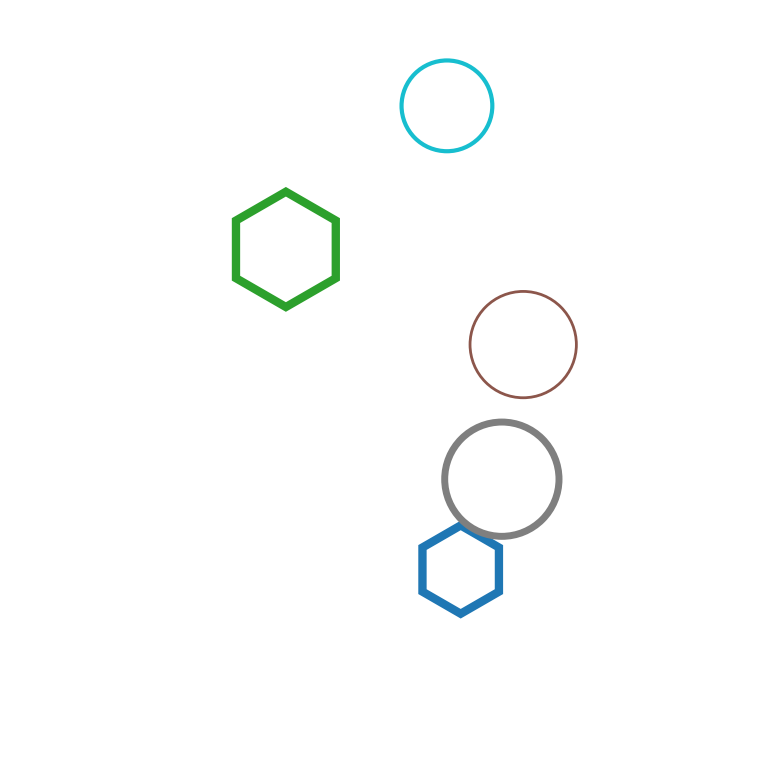[{"shape": "hexagon", "thickness": 3, "radius": 0.29, "center": [0.598, 0.26]}, {"shape": "hexagon", "thickness": 3, "radius": 0.37, "center": [0.371, 0.676]}, {"shape": "circle", "thickness": 1, "radius": 0.35, "center": [0.679, 0.552]}, {"shape": "circle", "thickness": 2.5, "radius": 0.37, "center": [0.652, 0.378]}, {"shape": "circle", "thickness": 1.5, "radius": 0.29, "center": [0.58, 0.863]}]